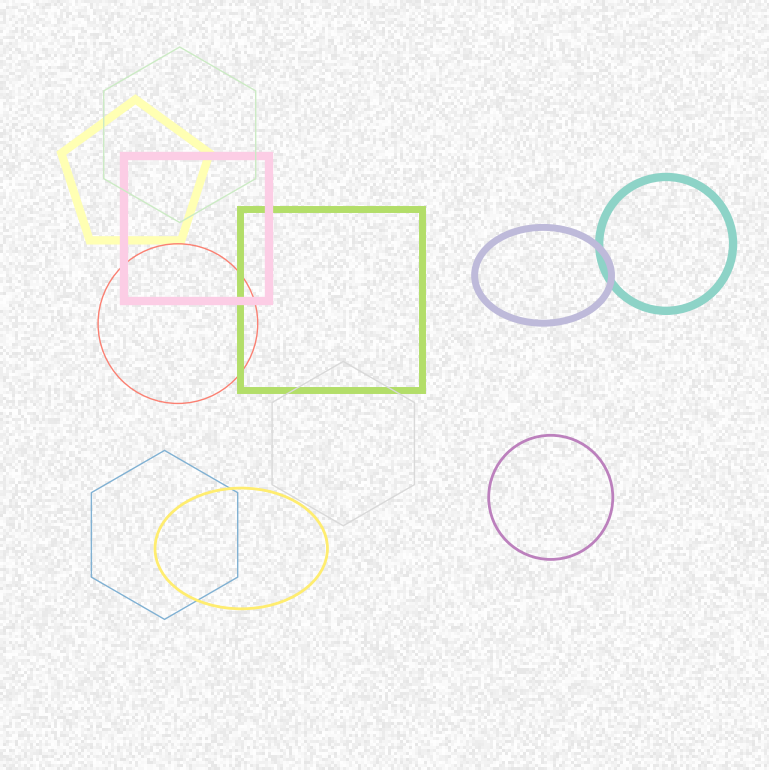[{"shape": "circle", "thickness": 3, "radius": 0.43, "center": [0.865, 0.683]}, {"shape": "pentagon", "thickness": 3, "radius": 0.51, "center": [0.176, 0.77]}, {"shape": "oval", "thickness": 2.5, "radius": 0.44, "center": [0.705, 0.642]}, {"shape": "circle", "thickness": 0.5, "radius": 0.52, "center": [0.231, 0.58]}, {"shape": "hexagon", "thickness": 0.5, "radius": 0.55, "center": [0.214, 0.305]}, {"shape": "square", "thickness": 2.5, "radius": 0.59, "center": [0.43, 0.611]}, {"shape": "square", "thickness": 3, "radius": 0.47, "center": [0.255, 0.703]}, {"shape": "hexagon", "thickness": 0.5, "radius": 0.53, "center": [0.446, 0.424]}, {"shape": "circle", "thickness": 1, "radius": 0.4, "center": [0.715, 0.354]}, {"shape": "hexagon", "thickness": 0.5, "radius": 0.57, "center": [0.233, 0.825]}, {"shape": "oval", "thickness": 1, "radius": 0.56, "center": [0.313, 0.288]}]